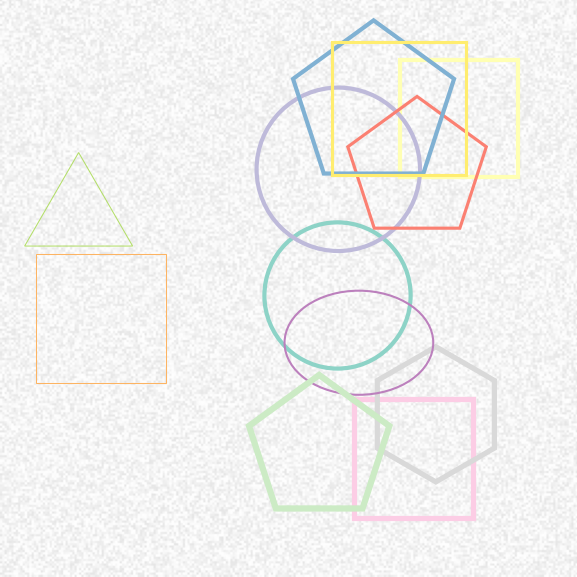[{"shape": "circle", "thickness": 2, "radius": 0.63, "center": [0.584, 0.487]}, {"shape": "square", "thickness": 2, "radius": 0.51, "center": [0.795, 0.794]}, {"shape": "circle", "thickness": 2, "radius": 0.71, "center": [0.586, 0.706]}, {"shape": "pentagon", "thickness": 1.5, "radius": 0.63, "center": [0.722, 0.706]}, {"shape": "pentagon", "thickness": 2, "radius": 0.73, "center": [0.647, 0.817]}, {"shape": "square", "thickness": 0.5, "radius": 0.56, "center": [0.175, 0.448]}, {"shape": "triangle", "thickness": 0.5, "radius": 0.54, "center": [0.136, 0.627]}, {"shape": "square", "thickness": 2.5, "radius": 0.52, "center": [0.716, 0.205]}, {"shape": "hexagon", "thickness": 2.5, "radius": 0.59, "center": [0.755, 0.282]}, {"shape": "oval", "thickness": 1, "radius": 0.64, "center": [0.621, 0.406]}, {"shape": "pentagon", "thickness": 3, "radius": 0.64, "center": [0.553, 0.222]}, {"shape": "square", "thickness": 1.5, "radius": 0.58, "center": [0.691, 0.811]}]